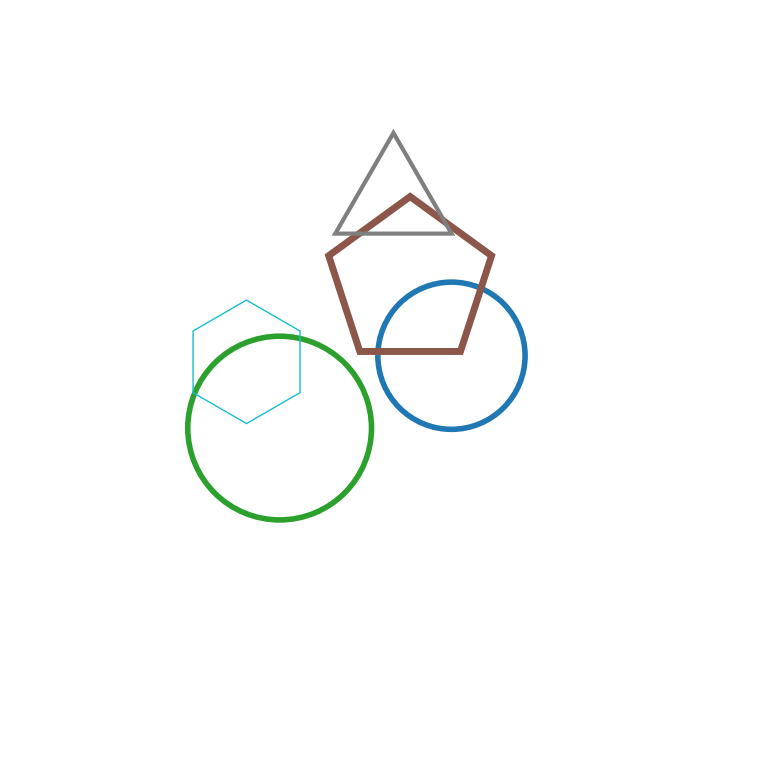[{"shape": "circle", "thickness": 2, "radius": 0.48, "center": [0.586, 0.538]}, {"shape": "circle", "thickness": 2, "radius": 0.6, "center": [0.363, 0.444]}, {"shape": "pentagon", "thickness": 2.5, "radius": 0.56, "center": [0.533, 0.634]}, {"shape": "triangle", "thickness": 1.5, "radius": 0.44, "center": [0.511, 0.74]}, {"shape": "hexagon", "thickness": 0.5, "radius": 0.4, "center": [0.32, 0.53]}]